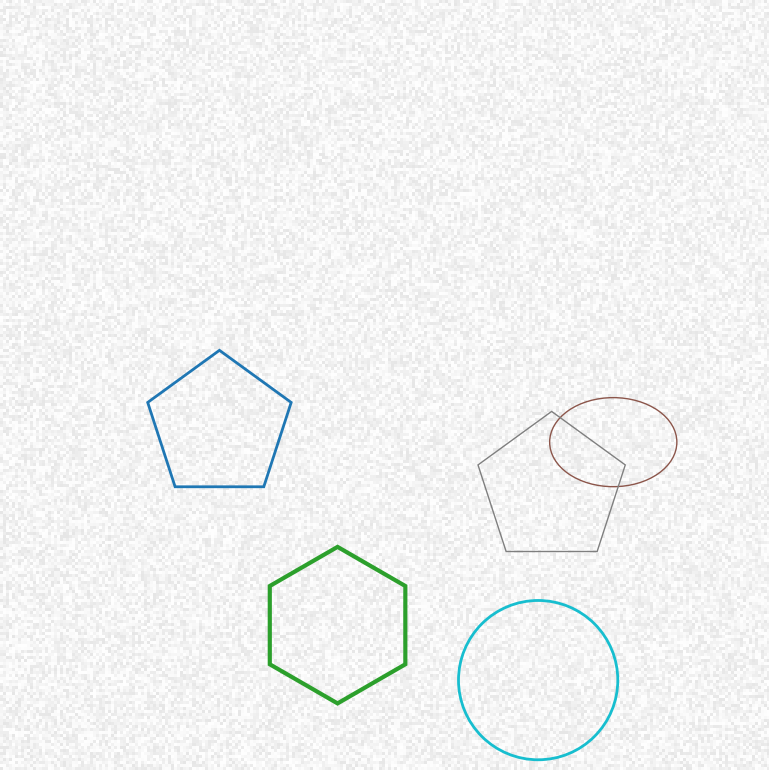[{"shape": "pentagon", "thickness": 1, "radius": 0.49, "center": [0.285, 0.447]}, {"shape": "hexagon", "thickness": 1.5, "radius": 0.51, "center": [0.438, 0.188]}, {"shape": "oval", "thickness": 0.5, "radius": 0.41, "center": [0.796, 0.426]}, {"shape": "pentagon", "thickness": 0.5, "radius": 0.5, "center": [0.716, 0.365]}, {"shape": "circle", "thickness": 1, "radius": 0.52, "center": [0.699, 0.117]}]